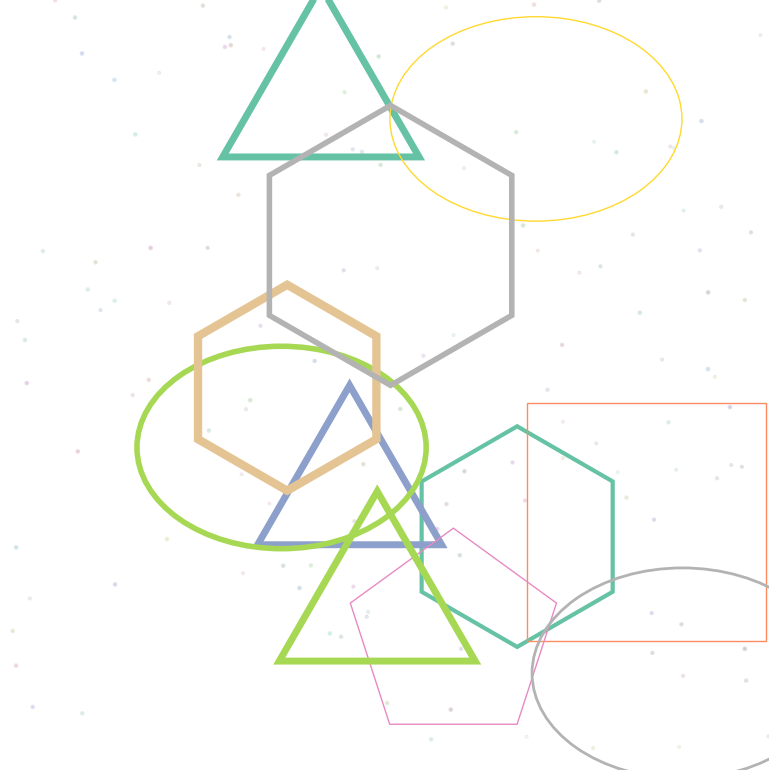[{"shape": "hexagon", "thickness": 1.5, "radius": 0.72, "center": [0.672, 0.303]}, {"shape": "triangle", "thickness": 2.5, "radius": 0.74, "center": [0.417, 0.87]}, {"shape": "square", "thickness": 0.5, "radius": 0.77, "center": [0.839, 0.322]}, {"shape": "triangle", "thickness": 2.5, "radius": 0.69, "center": [0.454, 0.362]}, {"shape": "pentagon", "thickness": 0.5, "radius": 0.7, "center": [0.589, 0.173]}, {"shape": "oval", "thickness": 2, "radius": 0.94, "center": [0.366, 0.419]}, {"shape": "triangle", "thickness": 2.5, "radius": 0.73, "center": [0.49, 0.215]}, {"shape": "oval", "thickness": 0.5, "radius": 0.95, "center": [0.696, 0.846]}, {"shape": "hexagon", "thickness": 3, "radius": 0.67, "center": [0.373, 0.496]}, {"shape": "oval", "thickness": 1, "radius": 0.98, "center": [0.886, 0.126]}, {"shape": "hexagon", "thickness": 2, "radius": 0.91, "center": [0.507, 0.681]}]